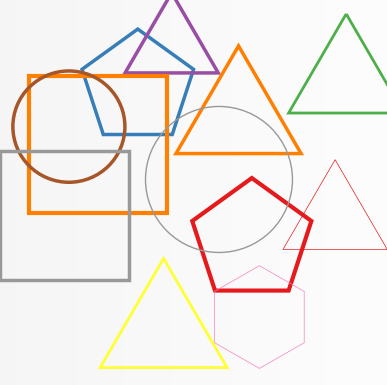[{"shape": "pentagon", "thickness": 3, "radius": 0.81, "center": [0.65, 0.376]}, {"shape": "triangle", "thickness": 0.5, "radius": 0.78, "center": [0.865, 0.43]}, {"shape": "pentagon", "thickness": 2.5, "radius": 0.76, "center": [0.356, 0.773]}, {"shape": "triangle", "thickness": 2, "radius": 0.86, "center": [0.893, 0.792]}, {"shape": "triangle", "thickness": 2.5, "radius": 0.69, "center": [0.443, 0.88]}, {"shape": "square", "thickness": 3, "radius": 0.89, "center": [0.252, 0.625]}, {"shape": "triangle", "thickness": 2.5, "radius": 0.93, "center": [0.616, 0.694]}, {"shape": "triangle", "thickness": 2, "radius": 0.95, "center": [0.422, 0.14]}, {"shape": "circle", "thickness": 2.5, "radius": 0.72, "center": [0.178, 0.671]}, {"shape": "hexagon", "thickness": 0.5, "radius": 0.67, "center": [0.669, 0.176]}, {"shape": "square", "thickness": 2.5, "radius": 0.83, "center": [0.167, 0.441]}, {"shape": "circle", "thickness": 1, "radius": 0.95, "center": [0.565, 0.534]}]